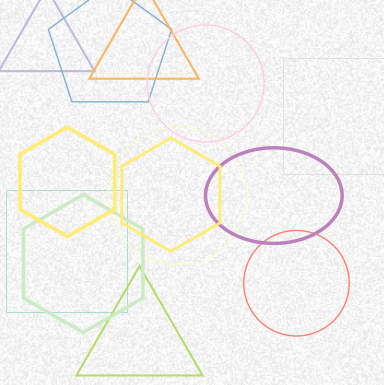[{"shape": "square", "thickness": 0.5, "radius": 0.79, "center": [0.173, 0.347]}, {"shape": "circle", "thickness": 0.5, "radius": 0.9, "center": [0.462, 0.492]}, {"shape": "triangle", "thickness": 1.5, "radius": 0.72, "center": [0.121, 0.887]}, {"shape": "circle", "thickness": 1, "radius": 0.69, "center": [0.77, 0.264]}, {"shape": "pentagon", "thickness": 1, "radius": 0.84, "center": [0.286, 0.872]}, {"shape": "triangle", "thickness": 1.5, "radius": 0.82, "center": [0.374, 0.878]}, {"shape": "triangle", "thickness": 1.5, "radius": 0.95, "center": [0.362, 0.12]}, {"shape": "circle", "thickness": 1, "radius": 0.76, "center": [0.534, 0.783]}, {"shape": "square", "thickness": 0.5, "radius": 0.75, "center": [0.887, 0.699]}, {"shape": "oval", "thickness": 2.5, "radius": 0.89, "center": [0.711, 0.492]}, {"shape": "hexagon", "thickness": 2.5, "radius": 0.9, "center": [0.216, 0.315]}, {"shape": "hexagon", "thickness": 2.5, "radius": 0.71, "center": [0.175, 0.528]}, {"shape": "hexagon", "thickness": 2, "radius": 0.74, "center": [0.444, 0.494]}]